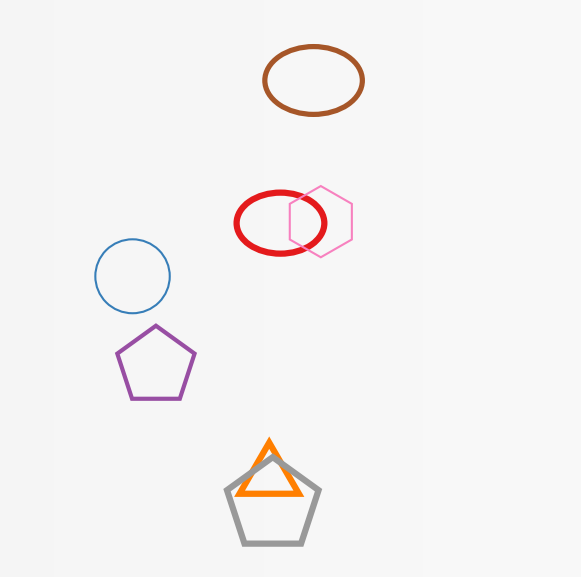[{"shape": "oval", "thickness": 3, "radius": 0.38, "center": [0.483, 0.613]}, {"shape": "circle", "thickness": 1, "radius": 0.32, "center": [0.228, 0.521]}, {"shape": "pentagon", "thickness": 2, "radius": 0.35, "center": [0.268, 0.365]}, {"shape": "triangle", "thickness": 3, "radius": 0.29, "center": [0.463, 0.174]}, {"shape": "oval", "thickness": 2.5, "radius": 0.42, "center": [0.54, 0.86]}, {"shape": "hexagon", "thickness": 1, "radius": 0.31, "center": [0.552, 0.615]}, {"shape": "pentagon", "thickness": 3, "radius": 0.41, "center": [0.469, 0.125]}]